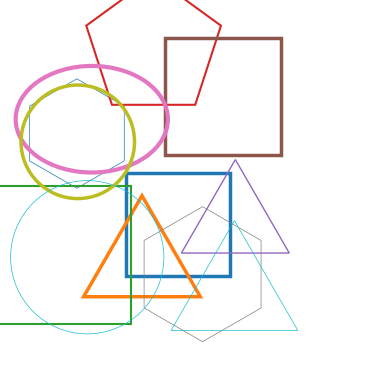[{"shape": "square", "thickness": 2.5, "radius": 0.67, "center": [0.462, 0.417]}, {"shape": "hexagon", "thickness": 0.5, "radius": 0.71, "center": [0.2, 0.653]}, {"shape": "triangle", "thickness": 2.5, "radius": 0.87, "center": [0.369, 0.317]}, {"shape": "square", "thickness": 1.5, "radius": 0.89, "center": [0.162, 0.337]}, {"shape": "pentagon", "thickness": 1.5, "radius": 0.92, "center": [0.399, 0.877]}, {"shape": "triangle", "thickness": 1, "radius": 0.81, "center": [0.611, 0.424]}, {"shape": "square", "thickness": 2.5, "radius": 0.76, "center": [0.58, 0.75]}, {"shape": "oval", "thickness": 3, "radius": 0.99, "center": [0.238, 0.69]}, {"shape": "hexagon", "thickness": 0.5, "radius": 0.88, "center": [0.526, 0.288]}, {"shape": "circle", "thickness": 2.5, "radius": 0.74, "center": [0.202, 0.632]}, {"shape": "circle", "thickness": 0.5, "radius": 1.0, "center": [0.227, 0.332]}, {"shape": "triangle", "thickness": 0.5, "radius": 0.95, "center": [0.609, 0.237]}]